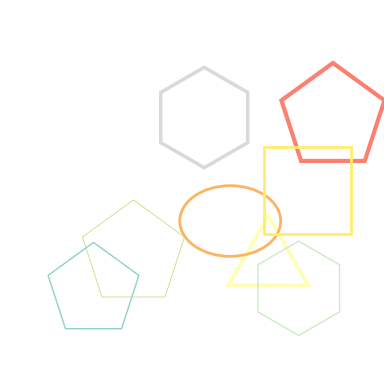[{"shape": "pentagon", "thickness": 1, "radius": 0.62, "center": [0.243, 0.246]}, {"shape": "triangle", "thickness": 2.5, "radius": 0.6, "center": [0.697, 0.319]}, {"shape": "pentagon", "thickness": 3, "radius": 0.7, "center": [0.865, 0.696]}, {"shape": "oval", "thickness": 2, "radius": 0.66, "center": [0.598, 0.426]}, {"shape": "pentagon", "thickness": 0.5, "radius": 0.7, "center": [0.347, 0.341]}, {"shape": "hexagon", "thickness": 2.5, "radius": 0.65, "center": [0.53, 0.695]}, {"shape": "hexagon", "thickness": 1, "radius": 0.61, "center": [0.776, 0.251]}, {"shape": "square", "thickness": 2, "radius": 0.57, "center": [0.799, 0.506]}]